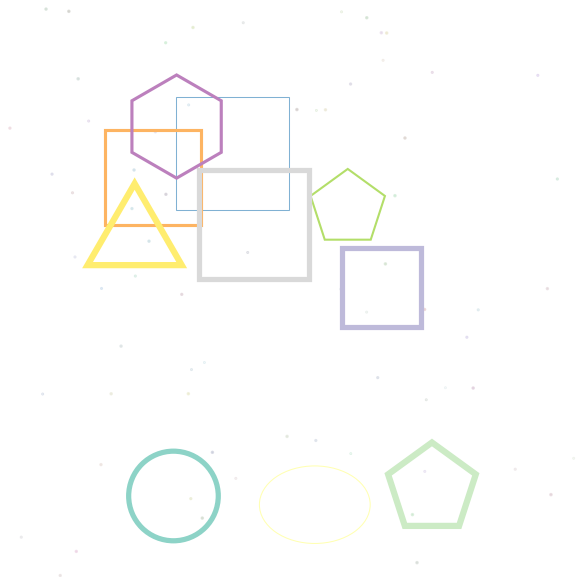[{"shape": "circle", "thickness": 2.5, "radius": 0.39, "center": [0.3, 0.14]}, {"shape": "oval", "thickness": 0.5, "radius": 0.48, "center": [0.545, 0.125]}, {"shape": "square", "thickness": 2.5, "radius": 0.34, "center": [0.661, 0.501]}, {"shape": "square", "thickness": 0.5, "radius": 0.49, "center": [0.403, 0.733]}, {"shape": "square", "thickness": 1.5, "radius": 0.41, "center": [0.265, 0.691]}, {"shape": "pentagon", "thickness": 1, "radius": 0.34, "center": [0.602, 0.639]}, {"shape": "square", "thickness": 2.5, "radius": 0.48, "center": [0.44, 0.61]}, {"shape": "hexagon", "thickness": 1.5, "radius": 0.45, "center": [0.306, 0.78]}, {"shape": "pentagon", "thickness": 3, "radius": 0.4, "center": [0.748, 0.153]}, {"shape": "triangle", "thickness": 3, "radius": 0.47, "center": [0.233, 0.587]}]